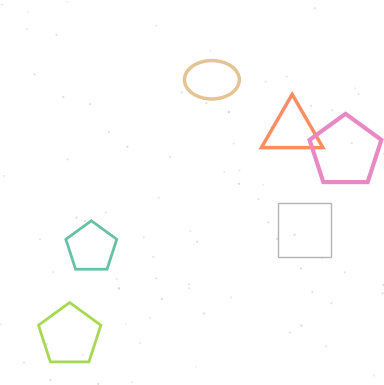[{"shape": "pentagon", "thickness": 2, "radius": 0.35, "center": [0.237, 0.357]}, {"shape": "triangle", "thickness": 2.5, "radius": 0.46, "center": [0.759, 0.663]}, {"shape": "pentagon", "thickness": 3, "radius": 0.49, "center": [0.897, 0.606]}, {"shape": "pentagon", "thickness": 2, "radius": 0.43, "center": [0.181, 0.129]}, {"shape": "oval", "thickness": 2.5, "radius": 0.36, "center": [0.55, 0.793]}, {"shape": "square", "thickness": 1, "radius": 0.35, "center": [0.791, 0.402]}]